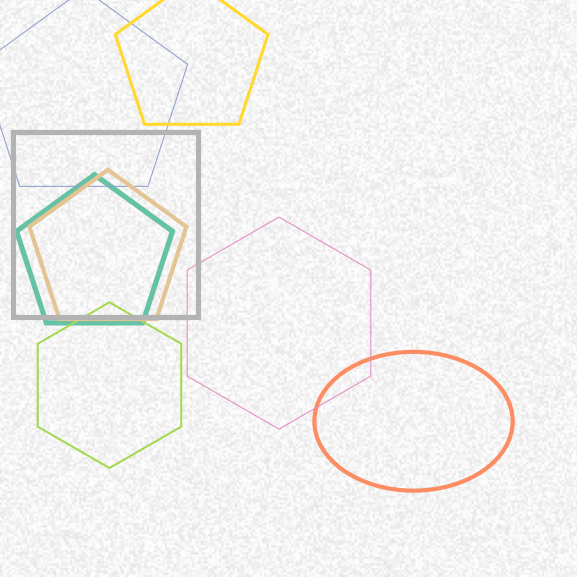[{"shape": "pentagon", "thickness": 2.5, "radius": 0.71, "center": [0.164, 0.555]}, {"shape": "oval", "thickness": 2, "radius": 0.86, "center": [0.716, 0.27]}, {"shape": "pentagon", "thickness": 0.5, "radius": 0.94, "center": [0.145, 0.829]}, {"shape": "hexagon", "thickness": 0.5, "radius": 0.92, "center": [0.483, 0.44]}, {"shape": "hexagon", "thickness": 1, "radius": 0.72, "center": [0.19, 0.332]}, {"shape": "pentagon", "thickness": 1.5, "radius": 0.7, "center": [0.332, 0.896]}, {"shape": "pentagon", "thickness": 2, "radius": 0.71, "center": [0.187, 0.562]}, {"shape": "square", "thickness": 2.5, "radius": 0.8, "center": [0.183, 0.61]}]